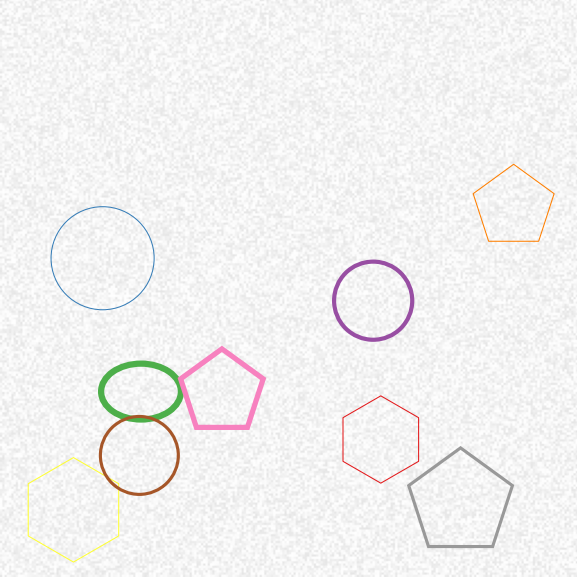[{"shape": "hexagon", "thickness": 0.5, "radius": 0.38, "center": [0.659, 0.238]}, {"shape": "circle", "thickness": 0.5, "radius": 0.45, "center": [0.178, 0.552]}, {"shape": "oval", "thickness": 3, "radius": 0.35, "center": [0.244, 0.321]}, {"shape": "circle", "thickness": 2, "radius": 0.34, "center": [0.646, 0.478]}, {"shape": "pentagon", "thickness": 0.5, "radius": 0.37, "center": [0.889, 0.641]}, {"shape": "hexagon", "thickness": 0.5, "radius": 0.45, "center": [0.127, 0.116]}, {"shape": "circle", "thickness": 1.5, "radius": 0.34, "center": [0.241, 0.211]}, {"shape": "pentagon", "thickness": 2.5, "radius": 0.38, "center": [0.384, 0.32]}, {"shape": "pentagon", "thickness": 1.5, "radius": 0.47, "center": [0.798, 0.129]}]